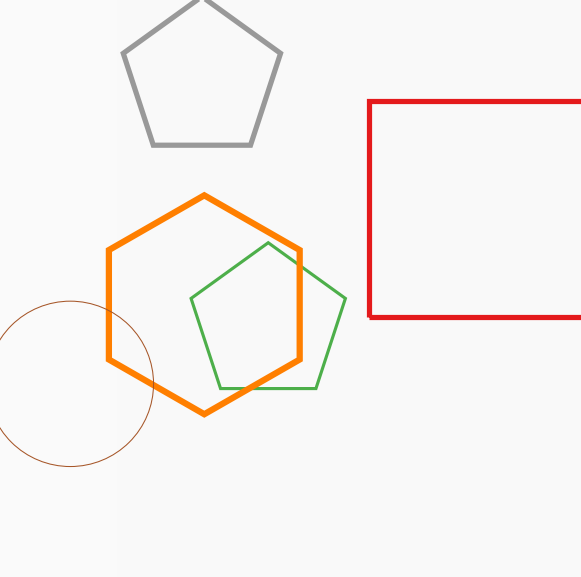[{"shape": "square", "thickness": 2.5, "radius": 0.93, "center": [0.821, 0.637]}, {"shape": "pentagon", "thickness": 1.5, "radius": 0.7, "center": [0.461, 0.439]}, {"shape": "hexagon", "thickness": 3, "radius": 0.95, "center": [0.351, 0.471]}, {"shape": "circle", "thickness": 0.5, "radius": 0.72, "center": [0.121, 0.334]}, {"shape": "pentagon", "thickness": 2.5, "radius": 0.71, "center": [0.347, 0.863]}]